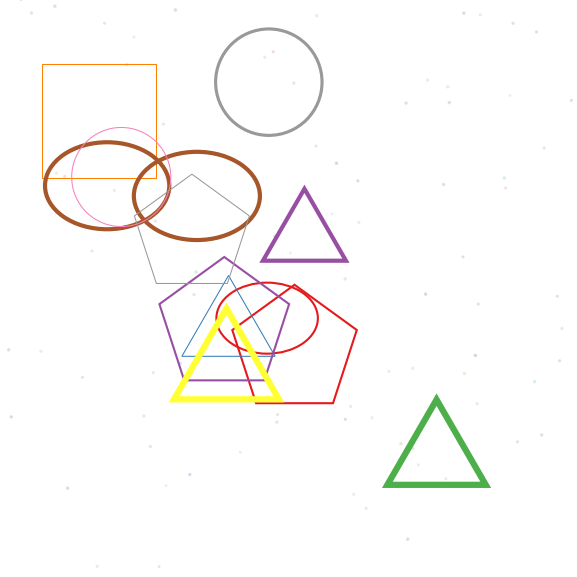[{"shape": "oval", "thickness": 1, "radius": 0.44, "center": [0.463, 0.448]}, {"shape": "pentagon", "thickness": 1, "radius": 0.57, "center": [0.51, 0.393]}, {"shape": "triangle", "thickness": 0.5, "radius": 0.47, "center": [0.396, 0.429]}, {"shape": "triangle", "thickness": 3, "radius": 0.49, "center": [0.756, 0.209]}, {"shape": "pentagon", "thickness": 1, "radius": 0.59, "center": [0.388, 0.436]}, {"shape": "triangle", "thickness": 2, "radius": 0.42, "center": [0.527, 0.589]}, {"shape": "square", "thickness": 0.5, "radius": 0.49, "center": [0.172, 0.79]}, {"shape": "triangle", "thickness": 3, "radius": 0.52, "center": [0.392, 0.36]}, {"shape": "oval", "thickness": 2, "radius": 0.54, "center": [0.186, 0.677]}, {"shape": "oval", "thickness": 2, "radius": 0.55, "center": [0.341, 0.66]}, {"shape": "circle", "thickness": 0.5, "radius": 0.43, "center": [0.21, 0.693]}, {"shape": "circle", "thickness": 1.5, "radius": 0.46, "center": [0.465, 0.857]}, {"shape": "pentagon", "thickness": 0.5, "radius": 0.52, "center": [0.332, 0.593]}]